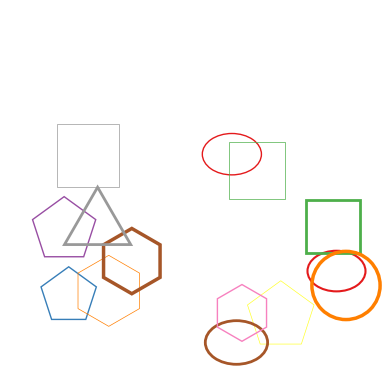[{"shape": "oval", "thickness": 1.5, "radius": 0.38, "center": [0.874, 0.296]}, {"shape": "oval", "thickness": 1, "radius": 0.38, "center": [0.602, 0.6]}, {"shape": "pentagon", "thickness": 1, "radius": 0.38, "center": [0.178, 0.231]}, {"shape": "square", "thickness": 0.5, "radius": 0.36, "center": [0.668, 0.557]}, {"shape": "square", "thickness": 2, "radius": 0.35, "center": [0.865, 0.412]}, {"shape": "pentagon", "thickness": 1, "radius": 0.43, "center": [0.167, 0.403]}, {"shape": "circle", "thickness": 2.5, "radius": 0.44, "center": [0.899, 0.259]}, {"shape": "hexagon", "thickness": 0.5, "radius": 0.46, "center": [0.282, 0.245]}, {"shape": "pentagon", "thickness": 0.5, "radius": 0.45, "center": [0.729, 0.18]}, {"shape": "oval", "thickness": 2, "radius": 0.4, "center": [0.614, 0.11]}, {"shape": "hexagon", "thickness": 2.5, "radius": 0.42, "center": [0.342, 0.322]}, {"shape": "hexagon", "thickness": 1, "radius": 0.37, "center": [0.628, 0.187]}, {"shape": "triangle", "thickness": 2, "radius": 0.5, "center": [0.254, 0.414]}, {"shape": "square", "thickness": 0.5, "radius": 0.41, "center": [0.228, 0.596]}]